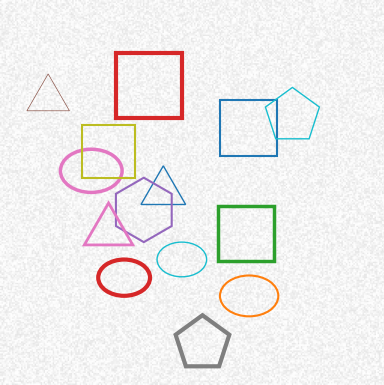[{"shape": "square", "thickness": 1.5, "radius": 0.36, "center": [0.645, 0.668]}, {"shape": "triangle", "thickness": 1, "radius": 0.33, "center": [0.424, 0.502]}, {"shape": "oval", "thickness": 1.5, "radius": 0.38, "center": [0.647, 0.231]}, {"shape": "square", "thickness": 2.5, "radius": 0.36, "center": [0.639, 0.394]}, {"shape": "oval", "thickness": 3, "radius": 0.34, "center": [0.322, 0.279]}, {"shape": "square", "thickness": 3, "radius": 0.43, "center": [0.387, 0.778]}, {"shape": "hexagon", "thickness": 1.5, "radius": 0.42, "center": [0.374, 0.455]}, {"shape": "triangle", "thickness": 0.5, "radius": 0.32, "center": [0.125, 0.744]}, {"shape": "triangle", "thickness": 2, "radius": 0.36, "center": [0.282, 0.4]}, {"shape": "oval", "thickness": 2.5, "radius": 0.4, "center": [0.237, 0.556]}, {"shape": "pentagon", "thickness": 3, "radius": 0.37, "center": [0.526, 0.108]}, {"shape": "square", "thickness": 1.5, "radius": 0.35, "center": [0.283, 0.606]}, {"shape": "oval", "thickness": 1, "radius": 0.32, "center": [0.472, 0.326]}, {"shape": "pentagon", "thickness": 1, "radius": 0.37, "center": [0.76, 0.699]}]